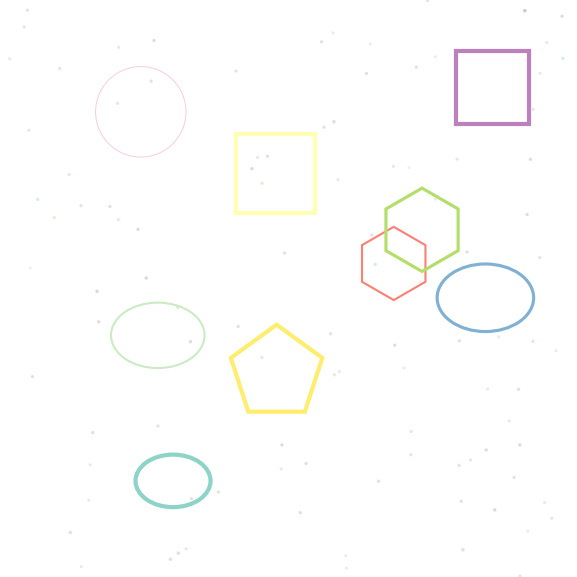[{"shape": "oval", "thickness": 2, "radius": 0.32, "center": [0.3, 0.166]}, {"shape": "square", "thickness": 2, "radius": 0.34, "center": [0.477, 0.699]}, {"shape": "hexagon", "thickness": 1, "radius": 0.32, "center": [0.682, 0.543]}, {"shape": "oval", "thickness": 1.5, "radius": 0.42, "center": [0.84, 0.484]}, {"shape": "hexagon", "thickness": 1.5, "radius": 0.36, "center": [0.731, 0.601]}, {"shape": "circle", "thickness": 0.5, "radius": 0.39, "center": [0.244, 0.806]}, {"shape": "square", "thickness": 2, "radius": 0.32, "center": [0.853, 0.848]}, {"shape": "oval", "thickness": 1, "radius": 0.4, "center": [0.273, 0.418]}, {"shape": "pentagon", "thickness": 2, "radius": 0.42, "center": [0.479, 0.354]}]